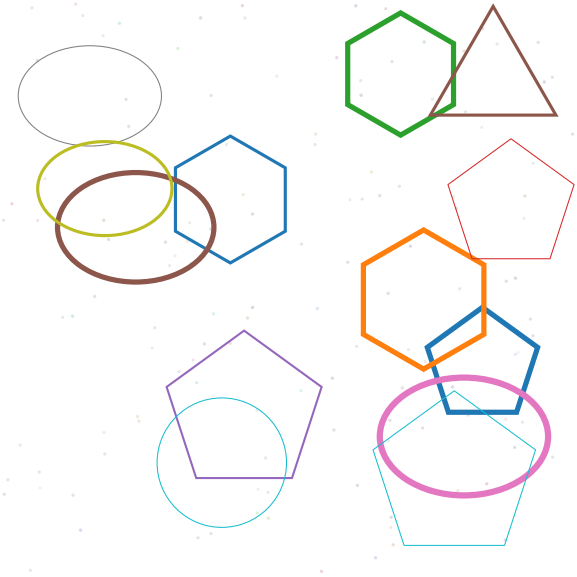[{"shape": "hexagon", "thickness": 1.5, "radius": 0.55, "center": [0.399, 0.654]}, {"shape": "pentagon", "thickness": 2.5, "radius": 0.5, "center": [0.835, 0.367]}, {"shape": "hexagon", "thickness": 2.5, "radius": 0.6, "center": [0.734, 0.48]}, {"shape": "hexagon", "thickness": 2.5, "radius": 0.53, "center": [0.694, 0.871]}, {"shape": "pentagon", "thickness": 0.5, "radius": 0.57, "center": [0.885, 0.644]}, {"shape": "pentagon", "thickness": 1, "radius": 0.71, "center": [0.423, 0.285]}, {"shape": "oval", "thickness": 2.5, "radius": 0.68, "center": [0.235, 0.606]}, {"shape": "triangle", "thickness": 1.5, "radius": 0.63, "center": [0.854, 0.863]}, {"shape": "oval", "thickness": 3, "radius": 0.73, "center": [0.803, 0.243]}, {"shape": "oval", "thickness": 0.5, "radius": 0.62, "center": [0.156, 0.833]}, {"shape": "oval", "thickness": 1.5, "radius": 0.58, "center": [0.182, 0.673]}, {"shape": "circle", "thickness": 0.5, "radius": 0.56, "center": [0.384, 0.198]}, {"shape": "pentagon", "thickness": 0.5, "radius": 0.74, "center": [0.787, 0.174]}]